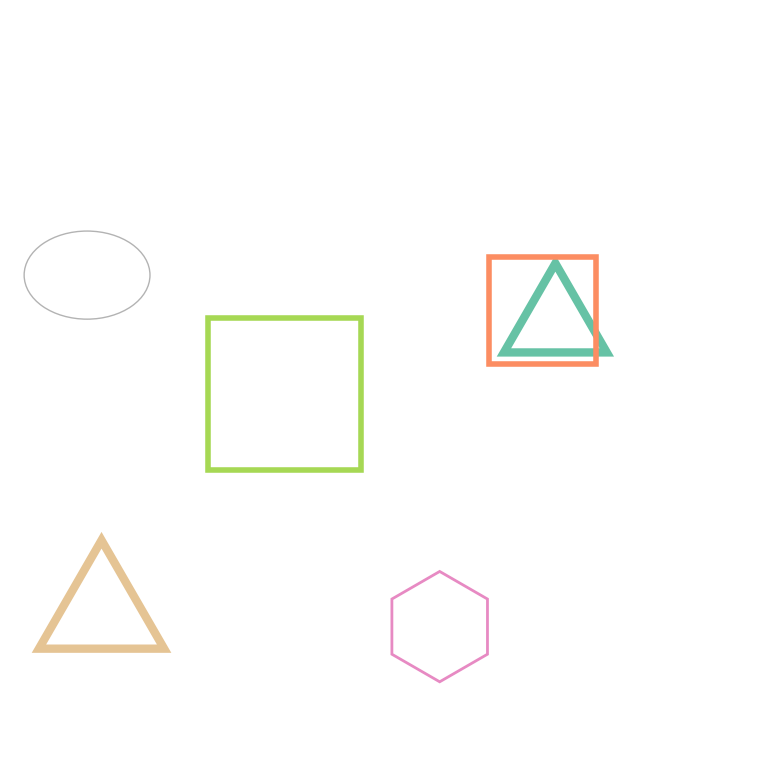[{"shape": "triangle", "thickness": 3, "radius": 0.39, "center": [0.721, 0.581]}, {"shape": "square", "thickness": 2, "radius": 0.35, "center": [0.705, 0.597]}, {"shape": "hexagon", "thickness": 1, "radius": 0.36, "center": [0.571, 0.186]}, {"shape": "square", "thickness": 2, "radius": 0.49, "center": [0.369, 0.489]}, {"shape": "triangle", "thickness": 3, "radius": 0.47, "center": [0.132, 0.205]}, {"shape": "oval", "thickness": 0.5, "radius": 0.41, "center": [0.113, 0.643]}]